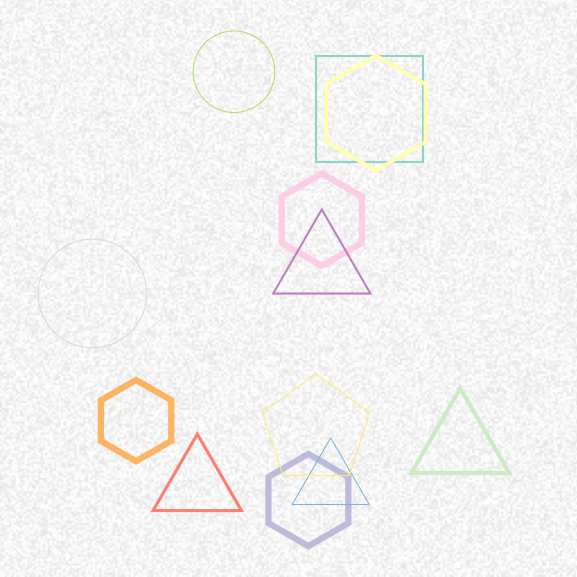[{"shape": "square", "thickness": 1, "radius": 0.46, "center": [0.64, 0.81]}, {"shape": "hexagon", "thickness": 2, "radius": 0.5, "center": [0.651, 0.803]}, {"shape": "hexagon", "thickness": 3, "radius": 0.4, "center": [0.534, 0.133]}, {"shape": "triangle", "thickness": 1.5, "radius": 0.44, "center": [0.342, 0.159]}, {"shape": "triangle", "thickness": 0.5, "radius": 0.38, "center": [0.573, 0.164]}, {"shape": "hexagon", "thickness": 3, "radius": 0.35, "center": [0.236, 0.271]}, {"shape": "circle", "thickness": 0.5, "radius": 0.35, "center": [0.405, 0.875]}, {"shape": "hexagon", "thickness": 3, "radius": 0.4, "center": [0.557, 0.619]}, {"shape": "circle", "thickness": 0.5, "radius": 0.47, "center": [0.16, 0.491]}, {"shape": "triangle", "thickness": 1, "radius": 0.49, "center": [0.557, 0.539]}, {"shape": "triangle", "thickness": 2, "radius": 0.49, "center": [0.797, 0.229]}, {"shape": "pentagon", "thickness": 0.5, "radius": 0.49, "center": [0.547, 0.255]}]